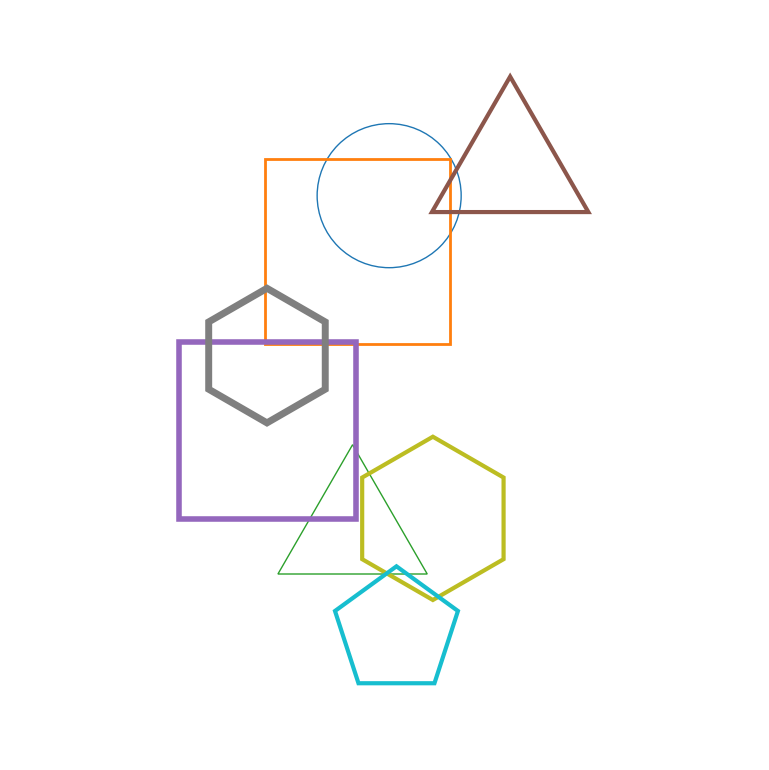[{"shape": "circle", "thickness": 0.5, "radius": 0.47, "center": [0.505, 0.746]}, {"shape": "square", "thickness": 1, "radius": 0.6, "center": [0.464, 0.673]}, {"shape": "triangle", "thickness": 0.5, "radius": 0.56, "center": [0.458, 0.311]}, {"shape": "square", "thickness": 2, "radius": 0.58, "center": [0.347, 0.44]}, {"shape": "triangle", "thickness": 1.5, "radius": 0.59, "center": [0.663, 0.783]}, {"shape": "hexagon", "thickness": 2.5, "radius": 0.44, "center": [0.347, 0.538]}, {"shape": "hexagon", "thickness": 1.5, "radius": 0.53, "center": [0.562, 0.327]}, {"shape": "pentagon", "thickness": 1.5, "radius": 0.42, "center": [0.515, 0.181]}]